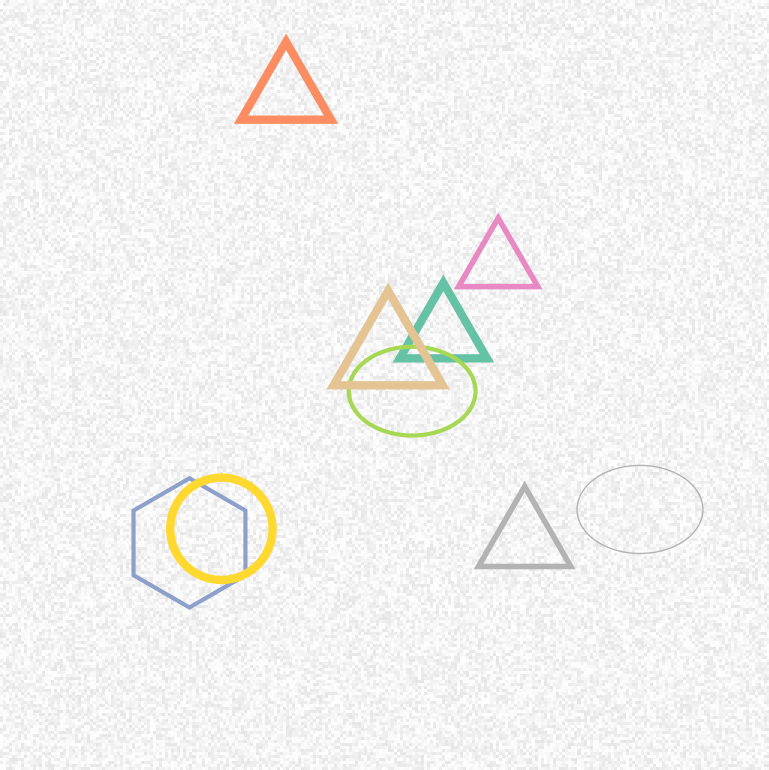[{"shape": "triangle", "thickness": 3, "radius": 0.33, "center": [0.576, 0.567]}, {"shape": "triangle", "thickness": 3, "radius": 0.34, "center": [0.372, 0.878]}, {"shape": "hexagon", "thickness": 1.5, "radius": 0.42, "center": [0.246, 0.295]}, {"shape": "triangle", "thickness": 2, "radius": 0.3, "center": [0.647, 0.658]}, {"shape": "oval", "thickness": 1.5, "radius": 0.41, "center": [0.535, 0.492]}, {"shape": "circle", "thickness": 3, "radius": 0.33, "center": [0.288, 0.313]}, {"shape": "triangle", "thickness": 3, "radius": 0.41, "center": [0.504, 0.541]}, {"shape": "triangle", "thickness": 2, "radius": 0.35, "center": [0.681, 0.299]}, {"shape": "oval", "thickness": 0.5, "radius": 0.41, "center": [0.831, 0.338]}]